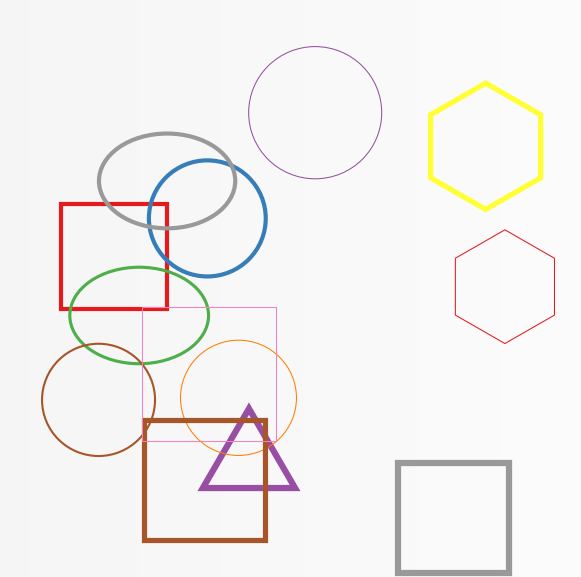[{"shape": "square", "thickness": 2, "radius": 0.46, "center": [0.196, 0.555]}, {"shape": "hexagon", "thickness": 0.5, "radius": 0.49, "center": [0.869, 0.503]}, {"shape": "circle", "thickness": 2, "radius": 0.5, "center": [0.357, 0.621]}, {"shape": "oval", "thickness": 1.5, "radius": 0.6, "center": [0.239, 0.453]}, {"shape": "triangle", "thickness": 3, "radius": 0.46, "center": [0.428, 0.2]}, {"shape": "circle", "thickness": 0.5, "radius": 0.57, "center": [0.542, 0.804]}, {"shape": "circle", "thickness": 0.5, "radius": 0.5, "center": [0.41, 0.31]}, {"shape": "hexagon", "thickness": 2.5, "radius": 0.55, "center": [0.836, 0.746]}, {"shape": "square", "thickness": 2.5, "radius": 0.52, "center": [0.352, 0.168]}, {"shape": "circle", "thickness": 1, "radius": 0.49, "center": [0.17, 0.307]}, {"shape": "square", "thickness": 0.5, "radius": 0.58, "center": [0.36, 0.351]}, {"shape": "oval", "thickness": 2, "radius": 0.59, "center": [0.287, 0.686]}, {"shape": "square", "thickness": 3, "radius": 0.48, "center": [0.78, 0.102]}]